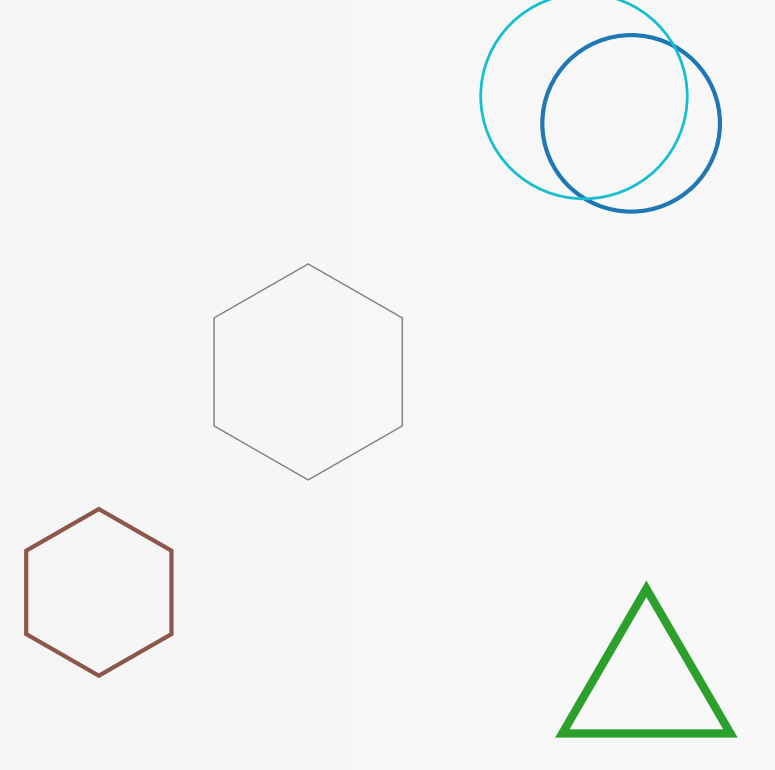[{"shape": "circle", "thickness": 1.5, "radius": 0.57, "center": [0.814, 0.84]}, {"shape": "triangle", "thickness": 3, "radius": 0.63, "center": [0.834, 0.11]}, {"shape": "hexagon", "thickness": 1.5, "radius": 0.54, "center": [0.128, 0.231]}, {"shape": "hexagon", "thickness": 0.5, "radius": 0.7, "center": [0.398, 0.517]}, {"shape": "circle", "thickness": 1, "radius": 0.67, "center": [0.754, 0.875]}]